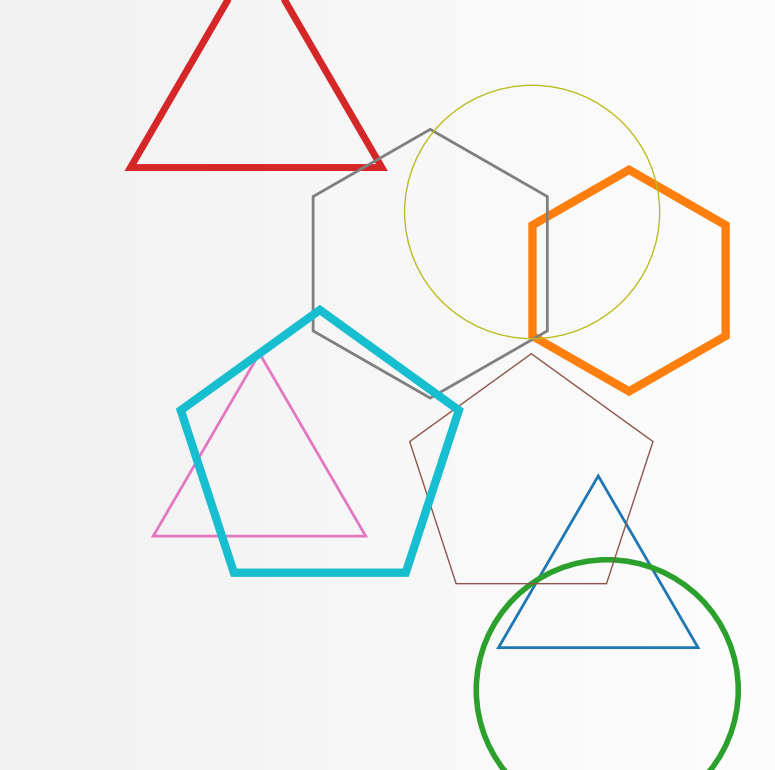[{"shape": "triangle", "thickness": 1, "radius": 0.74, "center": [0.772, 0.233]}, {"shape": "hexagon", "thickness": 3, "radius": 0.72, "center": [0.812, 0.636]}, {"shape": "circle", "thickness": 2, "radius": 0.85, "center": [0.784, 0.104]}, {"shape": "triangle", "thickness": 2.5, "radius": 0.94, "center": [0.331, 0.876]}, {"shape": "pentagon", "thickness": 0.5, "radius": 0.83, "center": [0.686, 0.376]}, {"shape": "triangle", "thickness": 1, "radius": 0.79, "center": [0.335, 0.383]}, {"shape": "hexagon", "thickness": 1, "radius": 0.87, "center": [0.555, 0.658]}, {"shape": "circle", "thickness": 0.5, "radius": 0.82, "center": [0.687, 0.725]}, {"shape": "pentagon", "thickness": 3, "radius": 0.94, "center": [0.413, 0.409]}]